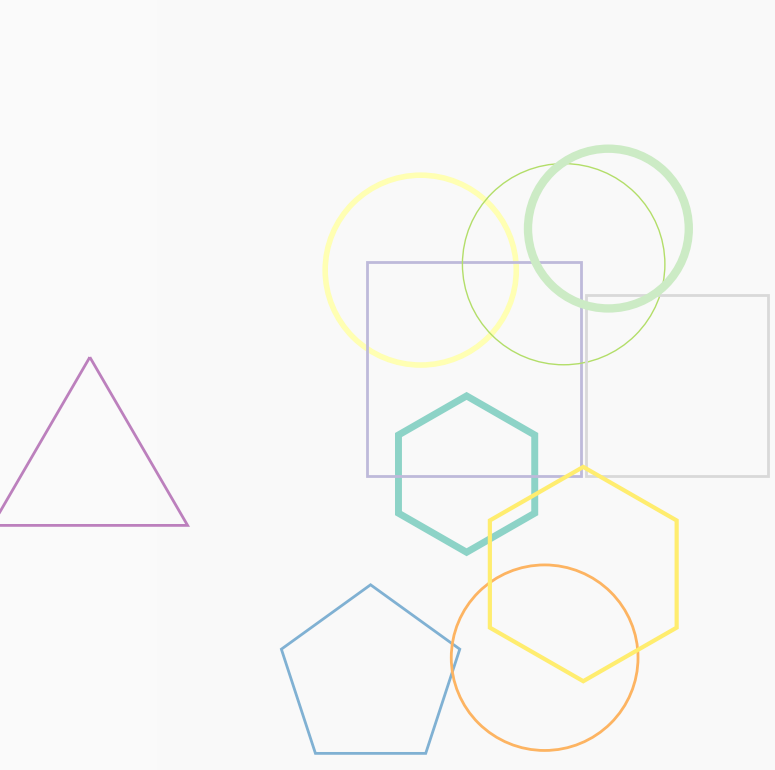[{"shape": "hexagon", "thickness": 2.5, "radius": 0.51, "center": [0.602, 0.384]}, {"shape": "circle", "thickness": 2, "radius": 0.62, "center": [0.543, 0.649]}, {"shape": "square", "thickness": 1, "radius": 0.69, "center": [0.612, 0.521]}, {"shape": "pentagon", "thickness": 1, "radius": 0.61, "center": [0.478, 0.12]}, {"shape": "circle", "thickness": 1, "radius": 0.6, "center": [0.703, 0.146]}, {"shape": "circle", "thickness": 0.5, "radius": 0.65, "center": [0.727, 0.657]}, {"shape": "square", "thickness": 1, "radius": 0.59, "center": [0.874, 0.499]}, {"shape": "triangle", "thickness": 1, "radius": 0.73, "center": [0.116, 0.39]}, {"shape": "circle", "thickness": 3, "radius": 0.52, "center": [0.785, 0.703]}, {"shape": "hexagon", "thickness": 1.5, "radius": 0.7, "center": [0.753, 0.254]}]